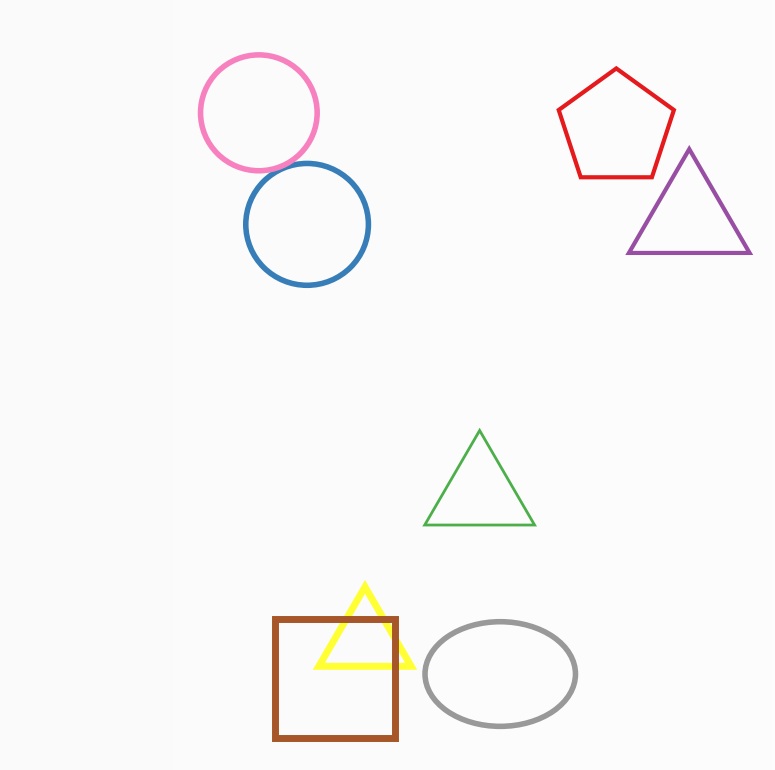[{"shape": "pentagon", "thickness": 1.5, "radius": 0.39, "center": [0.795, 0.833]}, {"shape": "circle", "thickness": 2, "radius": 0.4, "center": [0.396, 0.709]}, {"shape": "triangle", "thickness": 1, "radius": 0.41, "center": [0.619, 0.359]}, {"shape": "triangle", "thickness": 1.5, "radius": 0.45, "center": [0.889, 0.716]}, {"shape": "triangle", "thickness": 2.5, "radius": 0.34, "center": [0.471, 0.169]}, {"shape": "square", "thickness": 2.5, "radius": 0.39, "center": [0.432, 0.119]}, {"shape": "circle", "thickness": 2, "radius": 0.38, "center": [0.334, 0.853]}, {"shape": "oval", "thickness": 2, "radius": 0.49, "center": [0.645, 0.125]}]